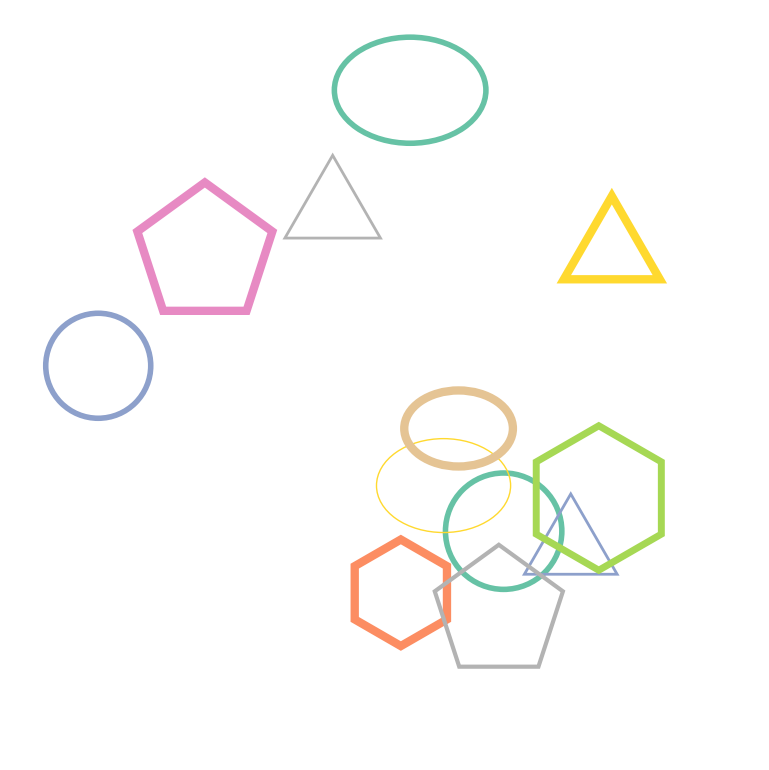[{"shape": "oval", "thickness": 2, "radius": 0.49, "center": [0.533, 0.883]}, {"shape": "circle", "thickness": 2, "radius": 0.38, "center": [0.654, 0.31]}, {"shape": "hexagon", "thickness": 3, "radius": 0.35, "center": [0.521, 0.23]}, {"shape": "triangle", "thickness": 1, "radius": 0.35, "center": [0.741, 0.289]}, {"shape": "circle", "thickness": 2, "radius": 0.34, "center": [0.128, 0.525]}, {"shape": "pentagon", "thickness": 3, "radius": 0.46, "center": [0.266, 0.671]}, {"shape": "hexagon", "thickness": 2.5, "radius": 0.47, "center": [0.778, 0.353]}, {"shape": "oval", "thickness": 0.5, "radius": 0.44, "center": [0.576, 0.369]}, {"shape": "triangle", "thickness": 3, "radius": 0.36, "center": [0.795, 0.673]}, {"shape": "oval", "thickness": 3, "radius": 0.35, "center": [0.596, 0.444]}, {"shape": "pentagon", "thickness": 1.5, "radius": 0.44, "center": [0.648, 0.205]}, {"shape": "triangle", "thickness": 1, "radius": 0.36, "center": [0.432, 0.727]}]